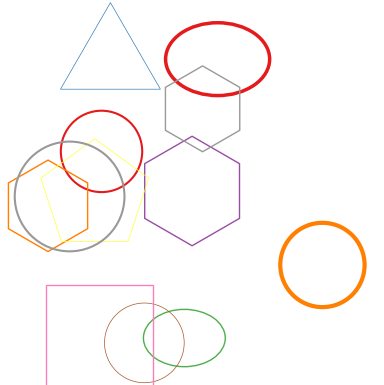[{"shape": "circle", "thickness": 1.5, "radius": 0.53, "center": [0.264, 0.607]}, {"shape": "oval", "thickness": 2.5, "radius": 0.68, "center": [0.565, 0.846]}, {"shape": "triangle", "thickness": 0.5, "radius": 0.75, "center": [0.287, 0.843]}, {"shape": "oval", "thickness": 1, "radius": 0.53, "center": [0.479, 0.122]}, {"shape": "hexagon", "thickness": 1, "radius": 0.71, "center": [0.499, 0.504]}, {"shape": "hexagon", "thickness": 1, "radius": 0.59, "center": [0.125, 0.465]}, {"shape": "circle", "thickness": 3, "radius": 0.55, "center": [0.837, 0.312]}, {"shape": "pentagon", "thickness": 0.5, "radius": 0.74, "center": [0.246, 0.492]}, {"shape": "circle", "thickness": 0.5, "radius": 0.52, "center": [0.375, 0.109]}, {"shape": "square", "thickness": 1, "radius": 0.69, "center": [0.258, 0.12]}, {"shape": "hexagon", "thickness": 1, "radius": 0.56, "center": [0.526, 0.717]}, {"shape": "circle", "thickness": 1.5, "radius": 0.71, "center": [0.181, 0.49]}]